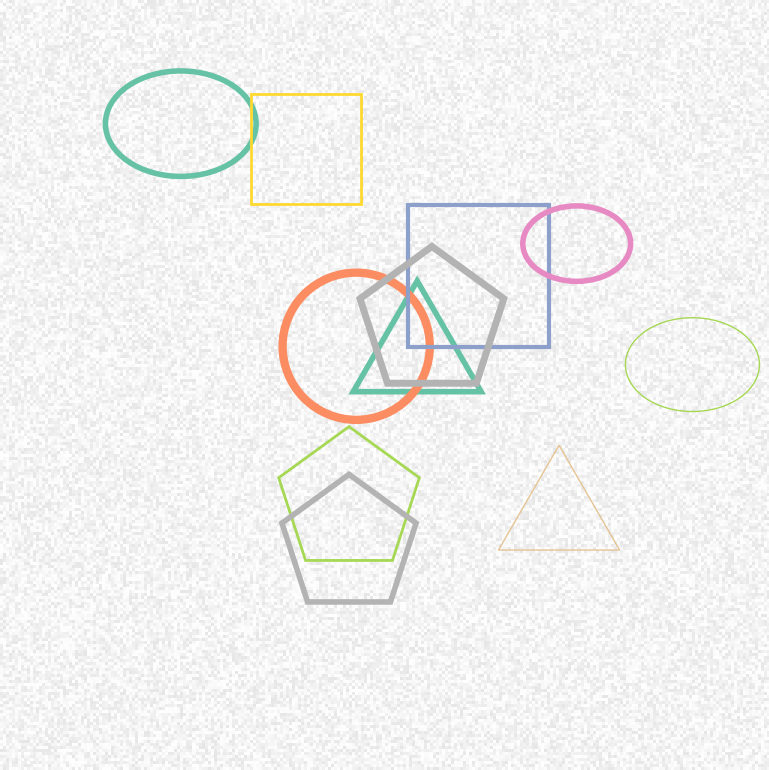[{"shape": "triangle", "thickness": 2, "radius": 0.48, "center": [0.542, 0.539]}, {"shape": "oval", "thickness": 2, "radius": 0.49, "center": [0.235, 0.839]}, {"shape": "circle", "thickness": 3, "radius": 0.48, "center": [0.463, 0.55]}, {"shape": "square", "thickness": 1.5, "radius": 0.46, "center": [0.621, 0.641]}, {"shape": "oval", "thickness": 2, "radius": 0.35, "center": [0.749, 0.684]}, {"shape": "oval", "thickness": 0.5, "radius": 0.44, "center": [0.899, 0.526]}, {"shape": "pentagon", "thickness": 1, "radius": 0.48, "center": [0.453, 0.35]}, {"shape": "square", "thickness": 1, "radius": 0.35, "center": [0.397, 0.806]}, {"shape": "triangle", "thickness": 0.5, "radius": 0.45, "center": [0.726, 0.331]}, {"shape": "pentagon", "thickness": 2, "radius": 0.46, "center": [0.453, 0.292]}, {"shape": "pentagon", "thickness": 2.5, "radius": 0.49, "center": [0.561, 0.582]}]